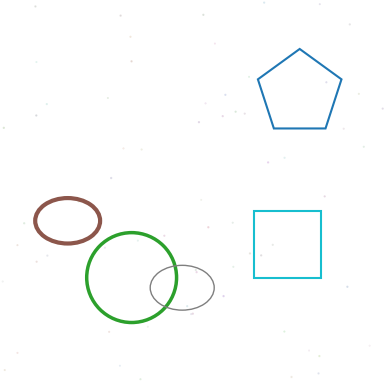[{"shape": "pentagon", "thickness": 1.5, "radius": 0.57, "center": [0.778, 0.759]}, {"shape": "circle", "thickness": 2.5, "radius": 0.58, "center": [0.342, 0.279]}, {"shape": "oval", "thickness": 3, "radius": 0.42, "center": [0.176, 0.427]}, {"shape": "oval", "thickness": 1, "radius": 0.42, "center": [0.473, 0.253]}, {"shape": "square", "thickness": 1.5, "radius": 0.44, "center": [0.747, 0.364]}]